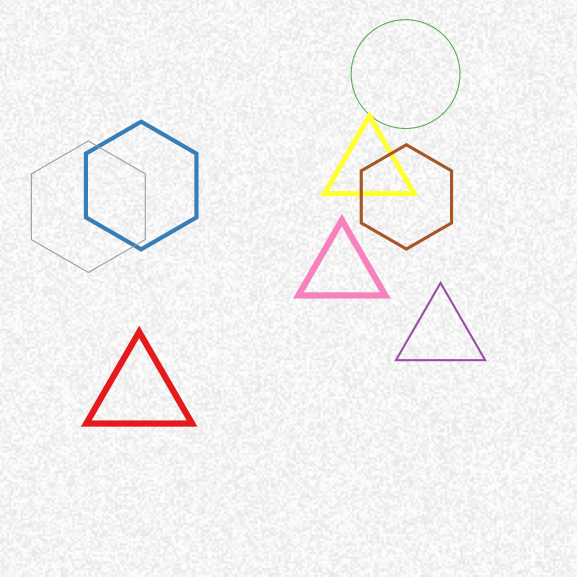[{"shape": "triangle", "thickness": 3, "radius": 0.53, "center": [0.241, 0.319]}, {"shape": "hexagon", "thickness": 2, "radius": 0.55, "center": [0.244, 0.678]}, {"shape": "circle", "thickness": 0.5, "radius": 0.47, "center": [0.702, 0.871]}, {"shape": "triangle", "thickness": 1, "radius": 0.45, "center": [0.763, 0.42]}, {"shape": "triangle", "thickness": 2.5, "radius": 0.45, "center": [0.64, 0.709]}, {"shape": "hexagon", "thickness": 1.5, "radius": 0.45, "center": [0.704, 0.658]}, {"shape": "triangle", "thickness": 3, "radius": 0.43, "center": [0.592, 0.531]}, {"shape": "hexagon", "thickness": 0.5, "radius": 0.57, "center": [0.153, 0.641]}]